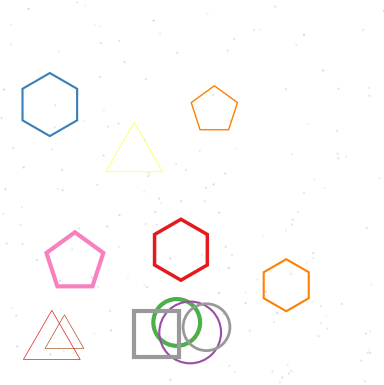[{"shape": "triangle", "thickness": 0.5, "radius": 0.43, "center": [0.135, 0.109]}, {"shape": "hexagon", "thickness": 2.5, "radius": 0.4, "center": [0.47, 0.351]}, {"shape": "hexagon", "thickness": 1.5, "radius": 0.41, "center": [0.129, 0.728]}, {"shape": "circle", "thickness": 3, "radius": 0.3, "center": [0.459, 0.162]}, {"shape": "circle", "thickness": 1.5, "radius": 0.4, "center": [0.494, 0.136]}, {"shape": "hexagon", "thickness": 1.5, "radius": 0.34, "center": [0.743, 0.259]}, {"shape": "pentagon", "thickness": 1, "radius": 0.32, "center": [0.557, 0.714]}, {"shape": "triangle", "thickness": 0.5, "radius": 0.43, "center": [0.349, 0.597]}, {"shape": "triangle", "thickness": 0.5, "radius": 0.29, "center": [0.167, 0.124]}, {"shape": "pentagon", "thickness": 3, "radius": 0.39, "center": [0.195, 0.319]}, {"shape": "circle", "thickness": 2, "radius": 0.3, "center": [0.536, 0.15]}, {"shape": "square", "thickness": 3, "radius": 0.3, "center": [0.406, 0.133]}]